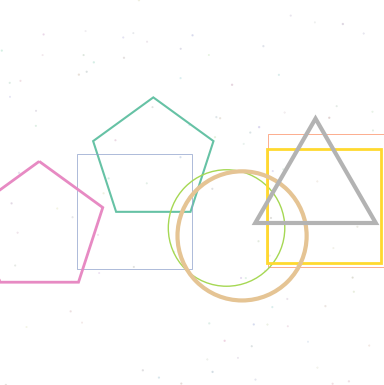[{"shape": "pentagon", "thickness": 1.5, "radius": 0.82, "center": [0.398, 0.583]}, {"shape": "square", "thickness": 0.5, "radius": 0.86, "center": [0.87, 0.48]}, {"shape": "square", "thickness": 0.5, "radius": 0.75, "center": [0.349, 0.451]}, {"shape": "pentagon", "thickness": 2, "radius": 0.87, "center": [0.102, 0.407]}, {"shape": "circle", "thickness": 1, "radius": 0.76, "center": [0.588, 0.408]}, {"shape": "square", "thickness": 2, "radius": 0.74, "center": [0.841, 0.465]}, {"shape": "circle", "thickness": 3, "radius": 0.84, "center": [0.629, 0.387]}, {"shape": "triangle", "thickness": 3, "radius": 0.9, "center": [0.82, 0.511]}]